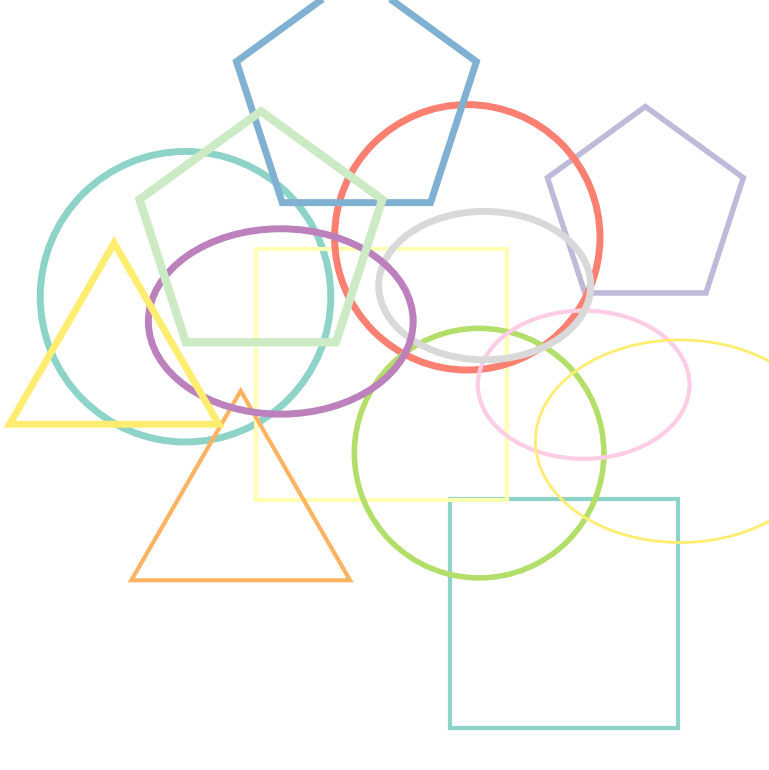[{"shape": "circle", "thickness": 2.5, "radius": 0.94, "center": [0.241, 0.615]}, {"shape": "square", "thickness": 1.5, "radius": 0.74, "center": [0.732, 0.204]}, {"shape": "square", "thickness": 1.5, "radius": 0.81, "center": [0.495, 0.513]}, {"shape": "pentagon", "thickness": 2, "radius": 0.67, "center": [0.838, 0.728]}, {"shape": "circle", "thickness": 2.5, "radius": 0.86, "center": [0.607, 0.692]}, {"shape": "pentagon", "thickness": 2.5, "radius": 0.82, "center": [0.463, 0.869]}, {"shape": "triangle", "thickness": 1.5, "radius": 0.82, "center": [0.313, 0.328]}, {"shape": "circle", "thickness": 2, "radius": 0.81, "center": [0.622, 0.412]}, {"shape": "oval", "thickness": 1.5, "radius": 0.69, "center": [0.758, 0.5]}, {"shape": "oval", "thickness": 2.5, "radius": 0.69, "center": [0.629, 0.629]}, {"shape": "oval", "thickness": 2.5, "radius": 0.86, "center": [0.365, 0.583]}, {"shape": "pentagon", "thickness": 3, "radius": 0.83, "center": [0.339, 0.69]}, {"shape": "oval", "thickness": 1, "radius": 0.94, "center": [0.883, 0.427]}, {"shape": "triangle", "thickness": 2.5, "radius": 0.78, "center": [0.148, 0.527]}]